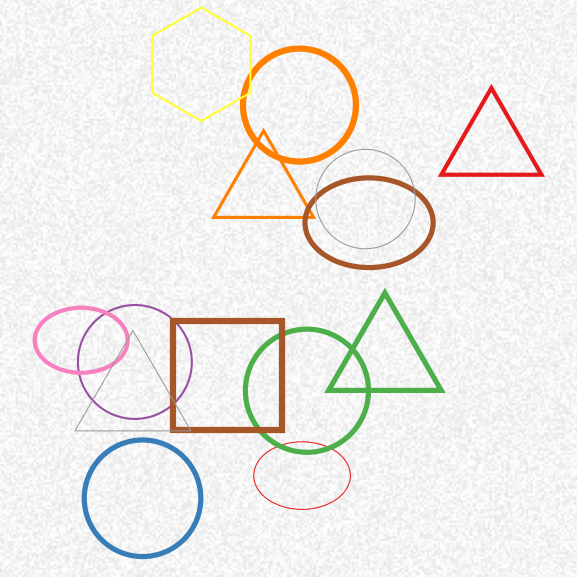[{"shape": "triangle", "thickness": 2, "radius": 0.5, "center": [0.851, 0.747]}, {"shape": "oval", "thickness": 0.5, "radius": 0.42, "center": [0.523, 0.176]}, {"shape": "circle", "thickness": 2.5, "radius": 0.5, "center": [0.247, 0.136]}, {"shape": "triangle", "thickness": 2.5, "radius": 0.56, "center": [0.667, 0.379]}, {"shape": "circle", "thickness": 2.5, "radius": 0.53, "center": [0.532, 0.323]}, {"shape": "circle", "thickness": 1, "radius": 0.49, "center": [0.234, 0.372]}, {"shape": "circle", "thickness": 3, "radius": 0.49, "center": [0.519, 0.817]}, {"shape": "triangle", "thickness": 1.5, "radius": 0.5, "center": [0.456, 0.673]}, {"shape": "hexagon", "thickness": 1, "radius": 0.49, "center": [0.349, 0.888]}, {"shape": "square", "thickness": 3, "radius": 0.47, "center": [0.394, 0.349]}, {"shape": "oval", "thickness": 2.5, "radius": 0.55, "center": [0.639, 0.613]}, {"shape": "oval", "thickness": 2, "radius": 0.4, "center": [0.141, 0.41]}, {"shape": "circle", "thickness": 0.5, "radius": 0.43, "center": [0.633, 0.654]}, {"shape": "triangle", "thickness": 0.5, "radius": 0.58, "center": [0.23, 0.311]}]